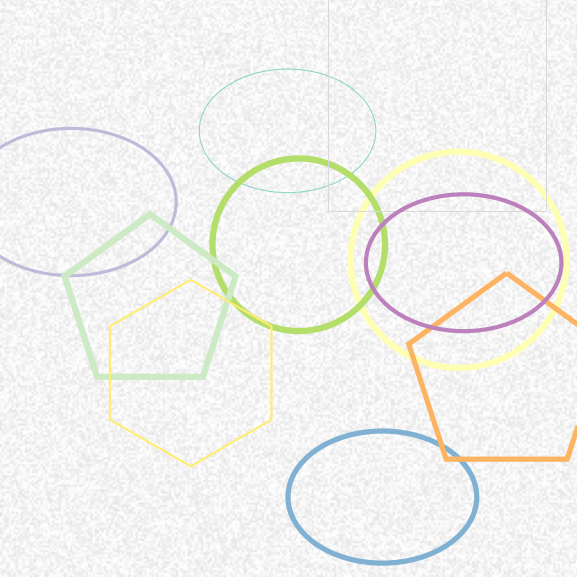[{"shape": "oval", "thickness": 0.5, "radius": 0.76, "center": [0.498, 0.773]}, {"shape": "circle", "thickness": 3, "radius": 0.94, "center": [0.794, 0.549]}, {"shape": "oval", "thickness": 1.5, "radius": 0.91, "center": [0.123, 0.649]}, {"shape": "oval", "thickness": 2.5, "radius": 0.82, "center": [0.662, 0.138]}, {"shape": "pentagon", "thickness": 2.5, "radius": 0.89, "center": [0.877, 0.348]}, {"shape": "circle", "thickness": 3, "radius": 0.75, "center": [0.517, 0.575]}, {"shape": "square", "thickness": 0.5, "radius": 0.95, "center": [0.757, 0.824]}, {"shape": "oval", "thickness": 2, "radius": 0.85, "center": [0.803, 0.544]}, {"shape": "pentagon", "thickness": 3, "radius": 0.78, "center": [0.26, 0.473]}, {"shape": "hexagon", "thickness": 1, "radius": 0.81, "center": [0.33, 0.353]}]